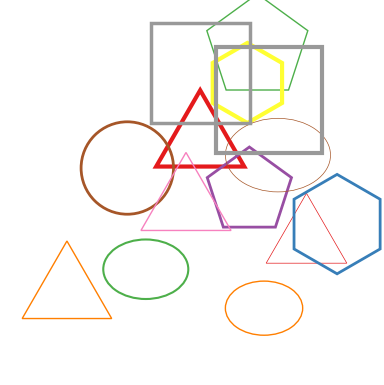[{"shape": "triangle", "thickness": 3, "radius": 0.66, "center": [0.52, 0.633]}, {"shape": "triangle", "thickness": 0.5, "radius": 0.61, "center": [0.796, 0.377]}, {"shape": "hexagon", "thickness": 2, "radius": 0.65, "center": [0.876, 0.418]}, {"shape": "pentagon", "thickness": 1, "radius": 0.69, "center": [0.668, 0.878]}, {"shape": "oval", "thickness": 1.5, "radius": 0.55, "center": [0.379, 0.301]}, {"shape": "pentagon", "thickness": 2, "radius": 0.58, "center": [0.648, 0.503]}, {"shape": "oval", "thickness": 1, "radius": 0.5, "center": [0.686, 0.2]}, {"shape": "triangle", "thickness": 1, "radius": 0.67, "center": [0.174, 0.24]}, {"shape": "hexagon", "thickness": 3, "radius": 0.52, "center": [0.643, 0.784]}, {"shape": "oval", "thickness": 0.5, "radius": 0.68, "center": [0.722, 0.597]}, {"shape": "circle", "thickness": 2, "radius": 0.6, "center": [0.331, 0.564]}, {"shape": "triangle", "thickness": 1, "radius": 0.68, "center": [0.483, 0.469]}, {"shape": "square", "thickness": 3, "radius": 0.69, "center": [0.699, 0.74]}, {"shape": "square", "thickness": 2.5, "radius": 0.65, "center": [0.521, 0.81]}]